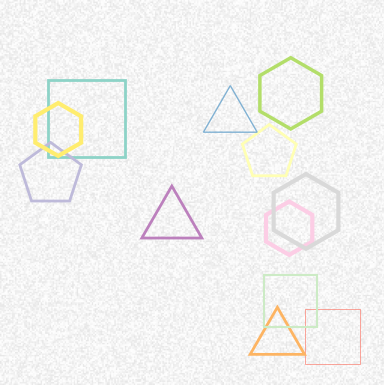[{"shape": "square", "thickness": 2, "radius": 0.5, "center": [0.225, 0.691]}, {"shape": "pentagon", "thickness": 2, "radius": 0.37, "center": [0.7, 0.603]}, {"shape": "pentagon", "thickness": 2, "radius": 0.42, "center": [0.131, 0.546]}, {"shape": "square", "thickness": 0.5, "radius": 0.36, "center": [0.863, 0.127]}, {"shape": "triangle", "thickness": 1, "radius": 0.4, "center": [0.598, 0.697]}, {"shape": "triangle", "thickness": 2, "radius": 0.41, "center": [0.72, 0.12]}, {"shape": "hexagon", "thickness": 2.5, "radius": 0.46, "center": [0.755, 0.757]}, {"shape": "hexagon", "thickness": 3, "radius": 0.35, "center": [0.751, 0.407]}, {"shape": "hexagon", "thickness": 3, "radius": 0.49, "center": [0.795, 0.451]}, {"shape": "triangle", "thickness": 2, "radius": 0.45, "center": [0.446, 0.427]}, {"shape": "square", "thickness": 1.5, "radius": 0.34, "center": [0.754, 0.218]}, {"shape": "hexagon", "thickness": 3, "radius": 0.34, "center": [0.151, 0.664]}]